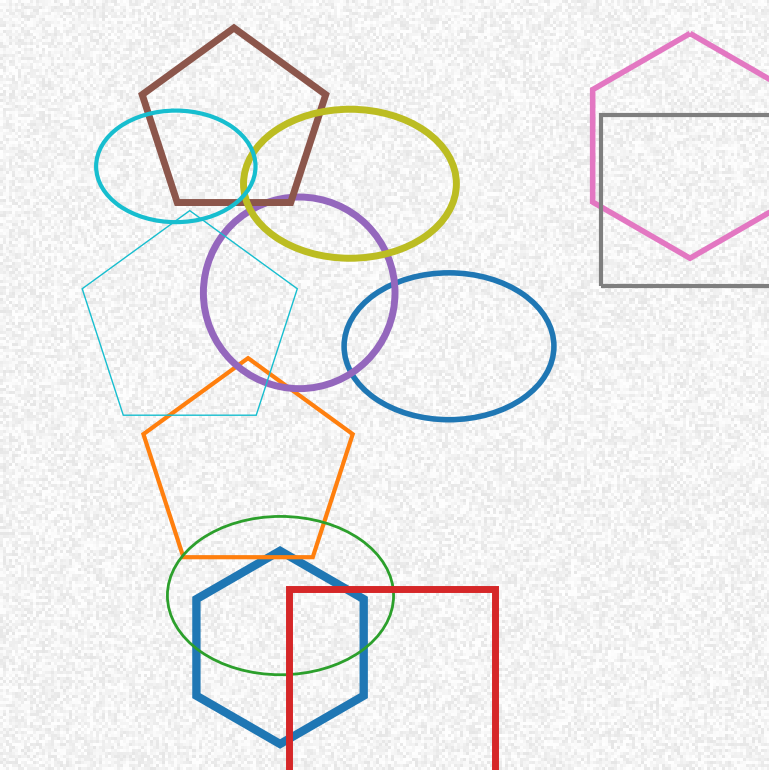[{"shape": "oval", "thickness": 2, "radius": 0.68, "center": [0.583, 0.55]}, {"shape": "hexagon", "thickness": 3, "radius": 0.63, "center": [0.364, 0.159]}, {"shape": "pentagon", "thickness": 1.5, "radius": 0.71, "center": [0.322, 0.392]}, {"shape": "oval", "thickness": 1, "radius": 0.73, "center": [0.364, 0.227]}, {"shape": "square", "thickness": 2.5, "radius": 0.67, "center": [0.509, 0.102]}, {"shape": "circle", "thickness": 2.5, "radius": 0.62, "center": [0.389, 0.62]}, {"shape": "pentagon", "thickness": 2.5, "radius": 0.63, "center": [0.304, 0.838]}, {"shape": "hexagon", "thickness": 2, "radius": 0.73, "center": [0.896, 0.811]}, {"shape": "square", "thickness": 1.5, "radius": 0.56, "center": [0.892, 0.74]}, {"shape": "oval", "thickness": 2.5, "radius": 0.69, "center": [0.454, 0.761]}, {"shape": "oval", "thickness": 1.5, "radius": 0.52, "center": [0.228, 0.784]}, {"shape": "pentagon", "thickness": 0.5, "radius": 0.73, "center": [0.246, 0.58]}]